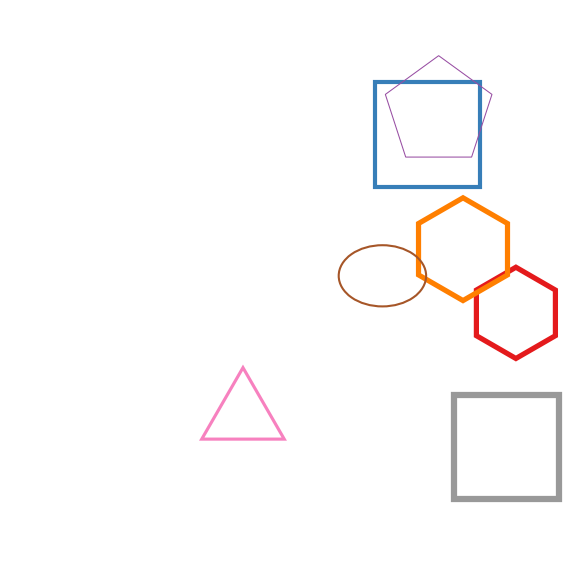[{"shape": "hexagon", "thickness": 2.5, "radius": 0.39, "center": [0.893, 0.457]}, {"shape": "square", "thickness": 2, "radius": 0.45, "center": [0.74, 0.766]}, {"shape": "pentagon", "thickness": 0.5, "radius": 0.49, "center": [0.76, 0.806]}, {"shape": "hexagon", "thickness": 2.5, "radius": 0.44, "center": [0.802, 0.568]}, {"shape": "oval", "thickness": 1, "radius": 0.38, "center": [0.662, 0.522]}, {"shape": "triangle", "thickness": 1.5, "radius": 0.41, "center": [0.421, 0.28]}, {"shape": "square", "thickness": 3, "radius": 0.45, "center": [0.877, 0.225]}]